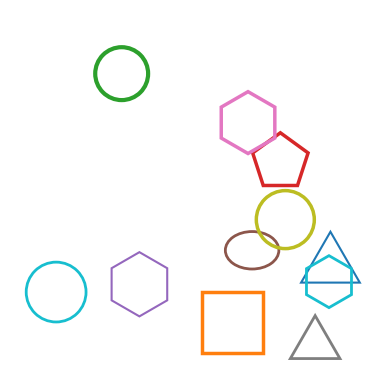[{"shape": "triangle", "thickness": 1.5, "radius": 0.44, "center": [0.858, 0.31]}, {"shape": "square", "thickness": 2.5, "radius": 0.39, "center": [0.603, 0.163]}, {"shape": "circle", "thickness": 3, "radius": 0.34, "center": [0.316, 0.809]}, {"shape": "pentagon", "thickness": 2.5, "radius": 0.38, "center": [0.728, 0.579]}, {"shape": "hexagon", "thickness": 1.5, "radius": 0.42, "center": [0.362, 0.262]}, {"shape": "oval", "thickness": 2, "radius": 0.35, "center": [0.655, 0.35]}, {"shape": "hexagon", "thickness": 2.5, "radius": 0.4, "center": [0.644, 0.682]}, {"shape": "triangle", "thickness": 2, "radius": 0.37, "center": [0.819, 0.106]}, {"shape": "circle", "thickness": 2.5, "radius": 0.38, "center": [0.741, 0.43]}, {"shape": "hexagon", "thickness": 2, "radius": 0.34, "center": [0.854, 0.268]}, {"shape": "circle", "thickness": 2, "radius": 0.39, "center": [0.146, 0.241]}]